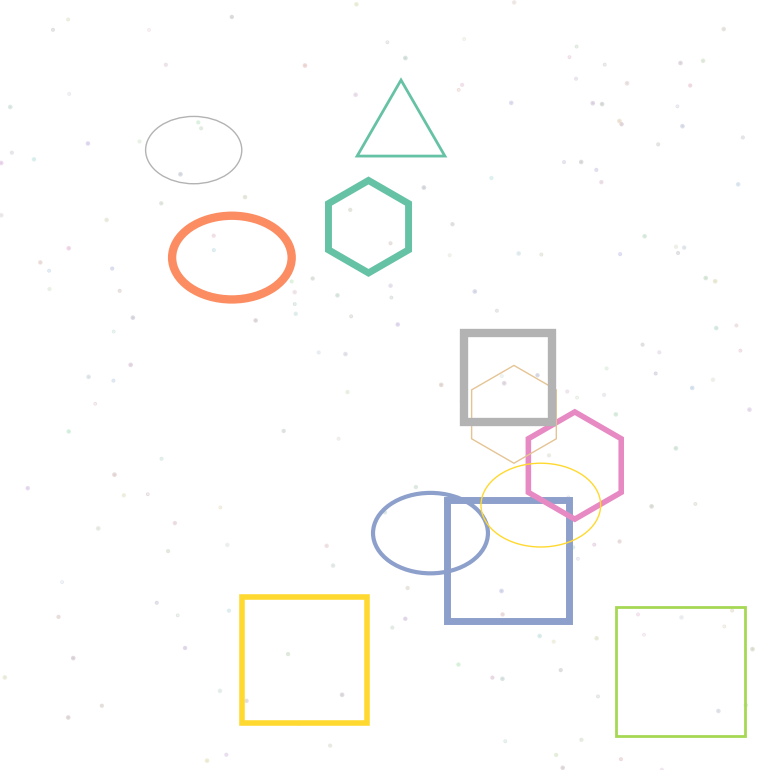[{"shape": "hexagon", "thickness": 2.5, "radius": 0.3, "center": [0.479, 0.706]}, {"shape": "triangle", "thickness": 1, "radius": 0.33, "center": [0.521, 0.83]}, {"shape": "oval", "thickness": 3, "radius": 0.39, "center": [0.301, 0.665]}, {"shape": "square", "thickness": 2.5, "radius": 0.39, "center": [0.66, 0.272]}, {"shape": "oval", "thickness": 1.5, "radius": 0.37, "center": [0.559, 0.308]}, {"shape": "hexagon", "thickness": 2, "radius": 0.35, "center": [0.746, 0.395]}, {"shape": "square", "thickness": 1, "radius": 0.42, "center": [0.884, 0.128]}, {"shape": "square", "thickness": 2, "radius": 0.41, "center": [0.396, 0.143]}, {"shape": "oval", "thickness": 0.5, "radius": 0.39, "center": [0.702, 0.344]}, {"shape": "hexagon", "thickness": 0.5, "radius": 0.32, "center": [0.667, 0.462]}, {"shape": "oval", "thickness": 0.5, "radius": 0.31, "center": [0.252, 0.805]}, {"shape": "square", "thickness": 3, "radius": 0.29, "center": [0.66, 0.51]}]